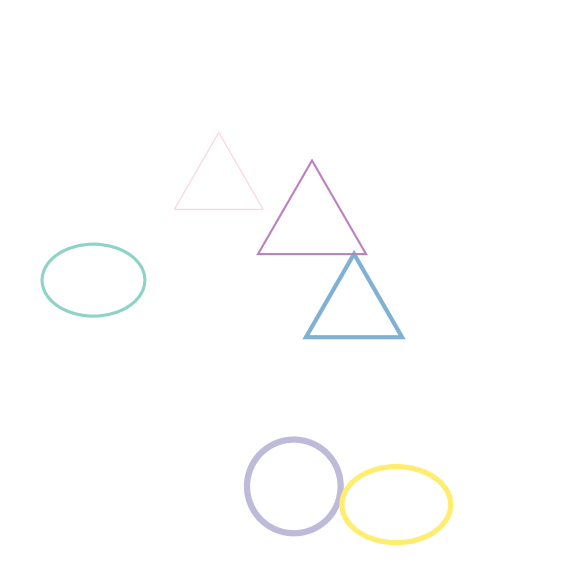[{"shape": "oval", "thickness": 1.5, "radius": 0.44, "center": [0.162, 0.514]}, {"shape": "circle", "thickness": 3, "radius": 0.41, "center": [0.509, 0.157]}, {"shape": "triangle", "thickness": 2, "radius": 0.48, "center": [0.613, 0.463]}, {"shape": "triangle", "thickness": 0.5, "radius": 0.44, "center": [0.379, 0.681]}, {"shape": "triangle", "thickness": 1, "radius": 0.54, "center": [0.54, 0.613]}, {"shape": "oval", "thickness": 2.5, "radius": 0.47, "center": [0.686, 0.125]}]